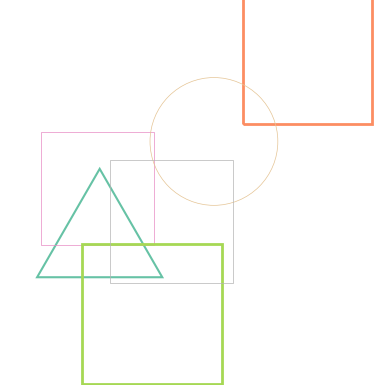[{"shape": "triangle", "thickness": 1.5, "radius": 0.94, "center": [0.259, 0.374]}, {"shape": "square", "thickness": 2, "radius": 0.84, "center": [0.799, 0.846]}, {"shape": "square", "thickness": 0.5, "radius": 0.74, "center": [0.254, 0.511]}, {"shape": "square", "thickness": 2, "radius": 0.91, "center": [0.394, 0.185]}, {"shape": "circle", "thickness": 0.5, "radius": 0.83, "center": [0.556, 0.633]}, {"shape": "square", "thickness": 0.5, "radius": 0.8, "center": [0.445, 0.425]}]